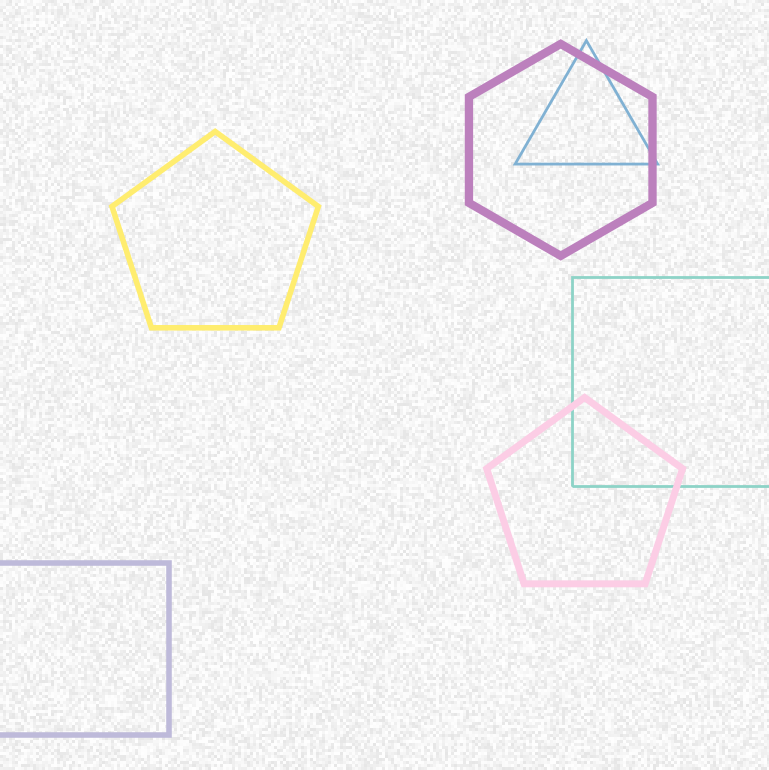[{"shape": "square", "thickness": 1, "radius": 0.68, "center": [0.879, 0.505]}, {"shape": "square", "thickness": 2, "radius": 0.56, "center": [0.108, 0.157]}, {"shape": "triangle", "thickness": 1, "radius": 0.53, "center": [0.762, 0.84]}, {"shape": "pentagon", "thickness": 2.5, "radius": 0.67, "center": [0.759, 0.35]}, {"shape": "hexagon", "thickness": 3, "radius": 0.69, "center": [0.728, 0.805]}, {"shape": "pentagon", "thickness": 2, "radius": 0.7, "center": [0.279, 0.688]}]